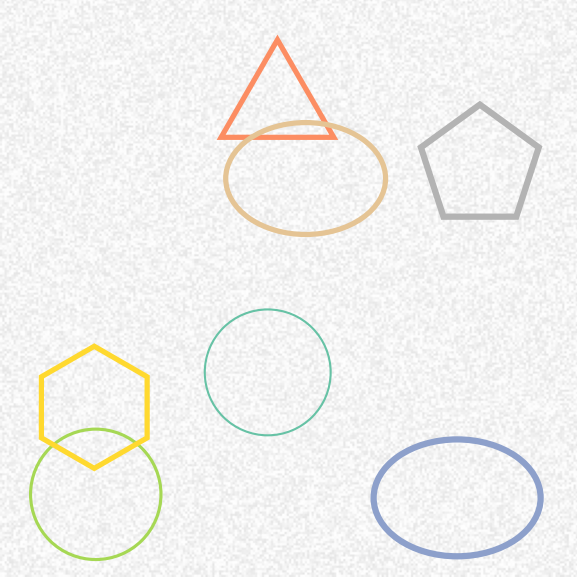[{"shape": "circle", "thickness": 1, "radius": 0.54, "center": [0.464, 0.354]}, {"shape": "triangle", "thickness": 2.5, "radius": 0.56, "center": [0.48, 0.818]}, {"shape": "oval", "thickness": 3, "radius": 0.72, "center": [0.792, 0.137]}, {"shape": "circle", "thickness": 1.5, "radius": 0.56, "center": [0.166, 0.143]}, {"shape": "hexagon", "thickness": 2.5, "radius": 0.53, "center": [0.163, 0.294]}, {"shape": "oval", "thickness": 2.5, "radius": 0.69, "center": [0.529, 0.69]}, {"shape": "pentagon", "thickness": 3, "radius": 0.54, "center": [0.831, 0.711]}]